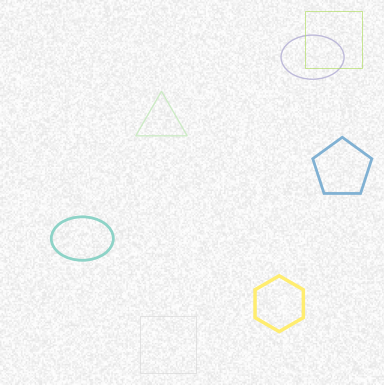[{"shape": "oval", "thickness": 2, "radius": 0.4, "center": [0.214, 0.38]}, {"shape": "oval", "thickness": 1, "radius": 0.41, "center": [0.812, 0.851]}, {"shape": "pentagon", "thickness": 2, "radius": 0.4, "center": [0.889, 0.563]}, {"shape": "square", "thickness": 0.5, "radius": 0.37, "center": [0.867, 0.898]}, {"shape": "square", "thickness": 0.5, "radius": 0.37, "center": [0.436, 0.105]}, {"shape": "triangle", "thickness": 1, "radius": 0.39, "center": [0.419, 0.686]}, {"shape": "hexagon", "thickness": 2.5, "radius": 0.36, "center": [0.725, 0.211]}]